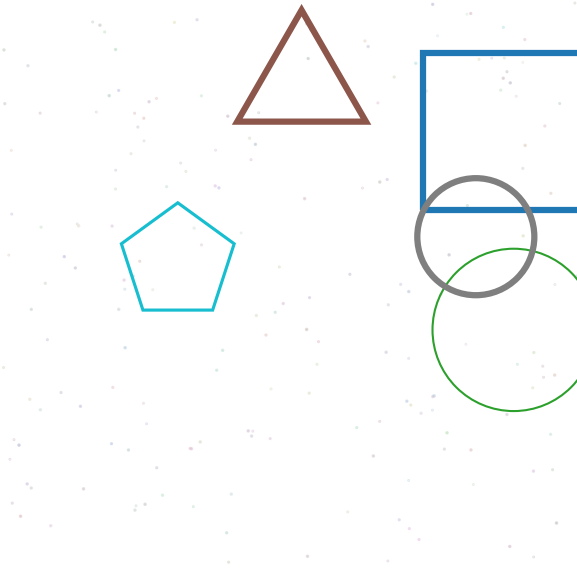[{"shape": "square", "thickness": 3, "radius": 0.68, "center": [0.869, 0.771]}, {"shape": "circle", "thickness": 1, "radius": 0.7, "center": [0.889, 0.428]}, {"shape": "triangle", "thickness": 3, "radius": 0.64, "center": [0.522, 0.853]}, {"shape": "circle", "thickness": 3, "radius": 0.51, "center": [0.824, 0.589]}, {"shape": "pentagon", "thickness": 1.5, "radius": 0.51, "center": [0.308, 0.545]}]